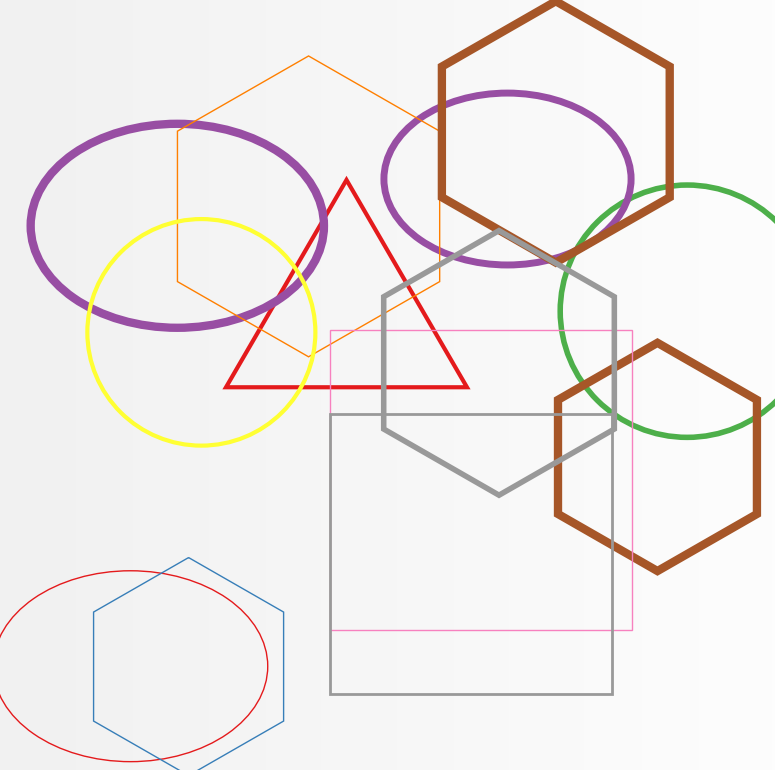[{"shape": "oval", "thickness": 0.5, "radius": 0.89, "center": [0.168, 0.135]}, {"shape": "triangle", "thickness": 1.5, "radius": 0.9, "center": [0.447, 0.587]}, {"shape": "hexagon", "thickness": 0.5, "radius": 0.71, "center": [0.243, 0.134]}, {"shape": "circle", "thickness": 2, "radius": 0.82, "center": [0.887, 0.596]}, {"shape": "oval", "thickness": 3, "radius": 0.95, "center": [0.229, 0.707]}, {"shape": "oval", "thickness": 2.5, "radius": 0.8, "center": [0.655, 0.767]}, {"shape": "hexagon", "thickness": 0.5, "radius": 0.98, "center": [0.398, 0.732]}, {"shape": "circle", "thickness": 1.5, "radius": 0.74, "center": [0.26, 0.568]}, {"shape": "hexagon", "thickness": 3, "radius": 0.85, "center": [0.717, 0.829]}, {"shape": "hexagon", "thickness": 3, "radius": 0.74, "center": [0.848, 0.407]}, {"shape": "square", "thickness": 0.5, "radius": 0.97, "center": [0.62, 0.376]}, {"shape": "hexagon", "thickness": 2, "radius": 0.86, "center": [0.644, 0.529]}, {"shape": "square", "thickness": 1, "radius": 0.91, "center": [0.608, 0.281]}]